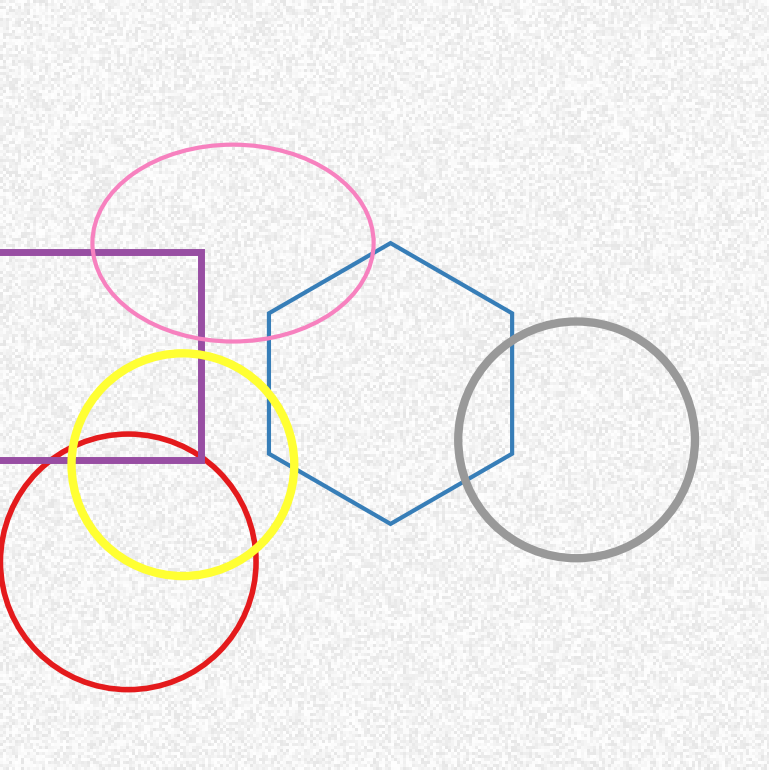[{"shape": "circle", "thickness": 2, "radius": 0.83, "center": [0.167, 0.27]}, {"shape": "hexagon", "thickness": 1.5, "radius": 0.91, "center": [0.507, 0.502]}, {"shape": "square", "thickness": 2.5, "radius": 0.68, "center": [0.126, 0.538]}, {"shape": "circle", "thickness": 3, "radius": 0.72, "center": [0.238, 0.397]}, {"shape": "oval", "thickness": 1.5, "radius": 0.91, "center": [0.303, 0.684]}, {"shape": "circle", "thickness": 3, "radius": 0.77, "center": [0.749, 0.429]}]